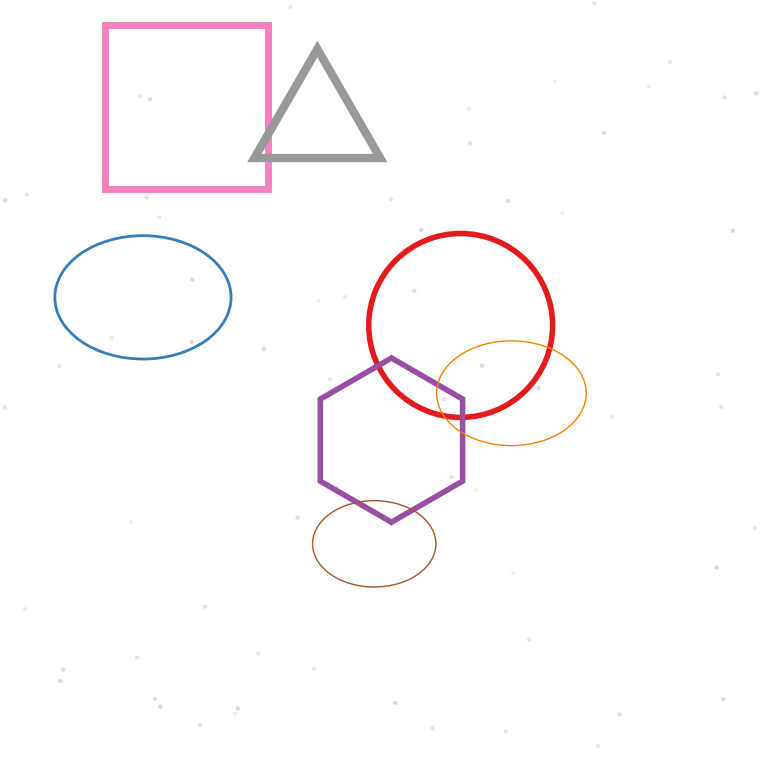[{"shape": "circle", "thickness": 2, "radius": 0.6, "center": [0.598, 0.577]}, {"shape": "oval", "thickness": 1, "radius": 0.57, "center": [0.186, 0.614]}, {"shape": "hexagon", "thickness": 2, "radius": 0.53, "center": [0.508, 0.428]}, {"shape": "oval", "thickness": 0.5, "radius": 0.49, "center": [0.664, 0.489]}, {"shape": "oval", "thickness": 0.5, "radius": 0.4, "center": [0.486, 0.294]}, {"shape": "square", "thickness": 2.5, "radius": 0.53, "center": [0.242, 0.861]}, {"shape": "triangle", "thickness": 3, "radius": 0.47, "center": [0.412, 0.842]}]